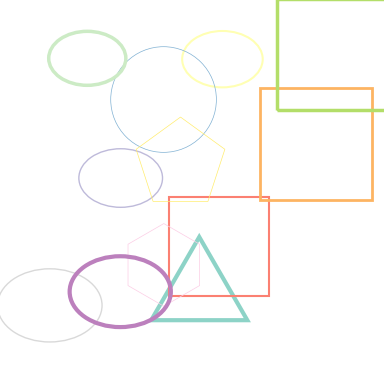[{"shape": "triangle", "thickness": 3, "radius": 0.72, "center": [0.518, 0.24]}, {"shape": "oval", "thickness": 1.5, "radius": 0.52, "center": [0.578, 0.846]}, {"shape": "oval", "thickness": 1, "radius": 0.54, "center": [0.313, 0.538]}, {"shape": "square", "thickness": 1.5, "radius": 0.65, "center": [0.569, 0.36]}, {"shape": "circle", "thickness": 0.5, "radius": 0.69, "center": [0.425, 0.741]}, {"shape": "square", "thickness": 2, "radius": 0.73, "center": [0.821, 0.626]}, {"shape": "square", "thickness": 2.5, "radius": 0.72, "center": [0.864, 0.857]}, {"shape": "hexagon", "thickness": 0.5, "radius": 0.54, "center": [0.425, 0.312]}, {"shape": "oval", "thickness": 1, "radius": 0.68, "center": [0.129, 0.207]}, {"shape": "oval", "thickness": 3, "radius": 0.66, "center": [0.312, 0.242]}, {"shape": "oval", "thickness": 2.5, "radius": 0.5, "center": [0.227, 0.849]}, {"shape": "pentagon", "thickness": 0.5, "radius": 0.61, "center": [0.469, 0.575]}]